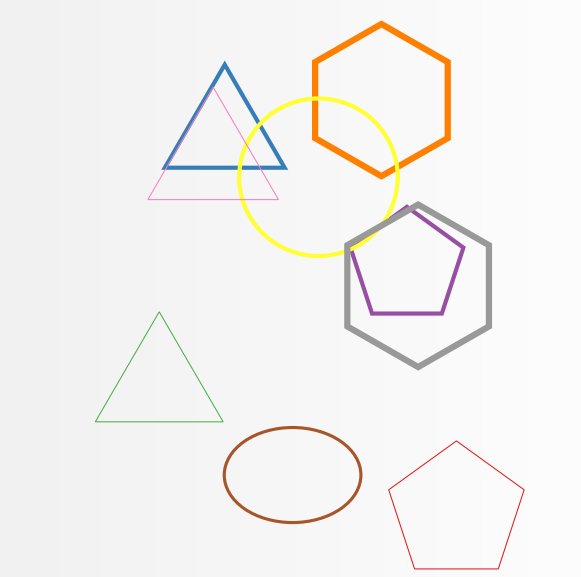[{"shape": "pentagon", "thickness": 0.5, "radius": 0.61, "center": [0.785, 0.113]}, {"shape": "triangle", "thickness": 2, "radius": 0.6, "center": [0.387, 0.768]}, {"shape": "triangle", "thickness": 0.5, "radius": 0.64, "center": [0.274, 0.332]}, {"shape": "pentagon", "thickness": 2, "radius": 0.51, "center": [0.7, 0.539]}, {"shape": "hexagon", "thickness": 3, "radius": 0.66, "center": [0.656, 0.826]}, {"shape": "circle", "thickness": 2, "radius": 0.68, "center": [0.548, 0.692]}, {"shape": "oval", "thickness": 1.5, "radius": 0.59, "center": [0.503, 0.177]}, {"shape": "triangle", "thickness": 0.5, "radius": 0.65, "center": [0.367, 0.718]}, {"shape": "hexagon", "thickness": 3, "radius": 0.7, "center": [0.719, 0.504]}]